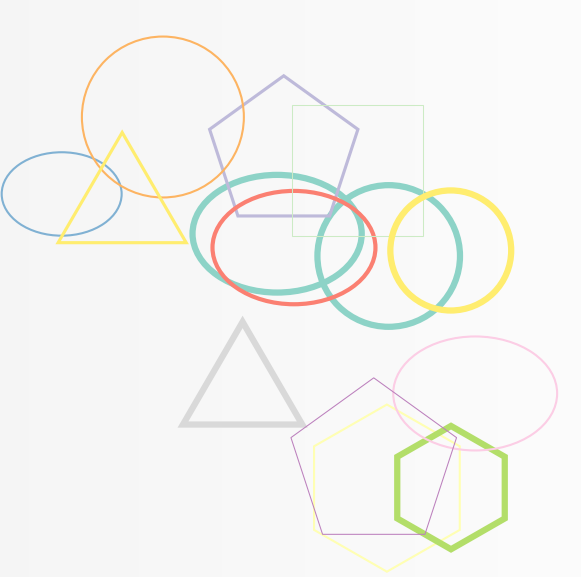[{"shape": "oval", "thickness": 3, "radius": 0.73, "center": [0.477, 0.594]}, {"shape": "circle", "thickness": 3, "radius": 0.61, "center": [0.669, 0.556]}, {"shape": "hexagon", "thickness": 1, "radius": 0.72, "center": [0.666, 0.154]}, {"shape": "pentagon", "thickness": 1.5, "radius": 0.67, "center": [0.488, 0.734]}, {"shape": "oval", "thickness": 2, "radius": 0.7, "center": [0.506, 0.57]}, {"shape": "oval", "thickness": 1, "radius": 0.52, "center": [0.106, 0.663]}, {"shape": "circle", "thickness": 1, "radius": 0.7, "center": [0.28, 0.797]}, {"shape": "hexagon", "thickness": 3, "radius": 0.53, "center": [0.776, 0.155]}, {"shape": "oval", "thickness": 1, "radius": 0.71, "center": [0.818, 0.318]}, {"shape": "triangle", "thickness": 3, "radius": 0.59, "center": [0.417, 0.323]}, {"shape": "pentagon", "thickness": 0.5, "radius": 0.75, "center": [0.643, 0.195]}, {"shape": "square", "thickness": 0.5, "radius": 0.56, "center": [0.615, 0.704]}, {"shape": "circle", "thickness": 3, "radius": 0.52, "center": [0.776, 0.565]}, {"shape": "triangle", "thickness": 1.5, "radius": 0.64, "center": [0.21, 0.643]}]